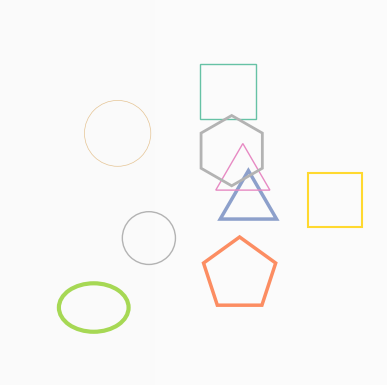[{"shape": "square", "thickness": 1, "radius": 0.36, "center": [0.589, 0.762]}, {"shape": "pentagon", "thickness": 2.5, "radius": 0.49, "center": [0.618, 0.287]}, {"shape": "triangle", "thickness": 2.5, "radius": 0.42, "center": [0.641, 0.473]}, {"shape": "triangle", "thickness": 1, "radius": 0.4, "center": [0.627, 0.547]}, {"shape": "oval", "thickness": 3, "radius": 0.45, "center": [0.242, 0.201]}, {"shape": "square", "thickness": 1.5, "radius": 0.35, "center": [0.865, 0.48]}, {"shape": "circle", "thickness": 0.5, "radius": 0.43, "center": [0.304, 0.654]}, {"shape": "hexagon", "thickness": 2, "radius": 0.46, "center": [0.598, 0.609]}, {"shape": "circle", "thickness": 1, "radius": 0.34, "center": [0.384, 0.382]}]